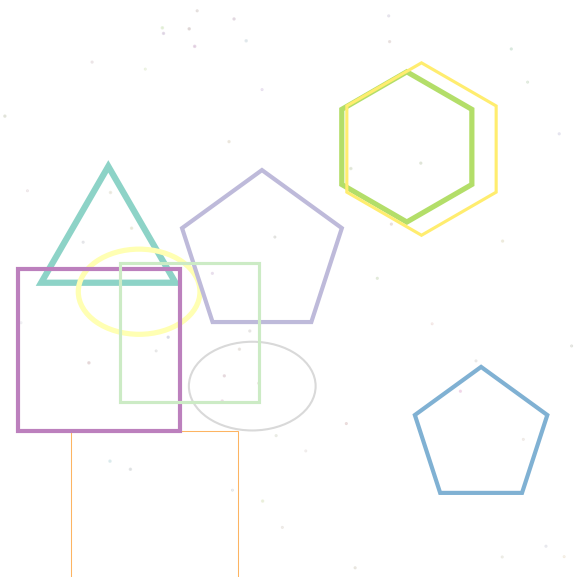[{"shape": "triangle", "thickness": 3, "radius": 0.67, "center": [0.188, 0.577]}, {"shape": "oval", "thickness": 2.5, "radius": 0.53, "center": [0.241, 0.494]}, {"shape": "pentagon", "thickness": 2, "radius": 0.73, "center": [0.454, 0.559]}, {"shape": "pentagon", "thickness": 2, "radius": 0.6, "center": [0.833, 0.243]}, {"shape": "square", "thickness": 0.5, "radius": 0.73, "center": [0.267, 0.108]}, {"shape": "hexagon", "thickness": 2.5, "radius": 0.65, "center": [0.704, 0.745]}, {"shape": "oval", "thickness": 1, "radius": 0.55, "center": [0.437, 0.331]}, {"shape": "square", "thickness": 2, "radius": 0.7, "center": [0.172, 0.393]}, {"shape": "square", "thickness": 1.5, "radius": 0.6, "center": [0.328, 0.424]}, {"shape": "hexagon", "thickness": 1.5, "radius": 0.75, "center": [0.73, 0.741]}]